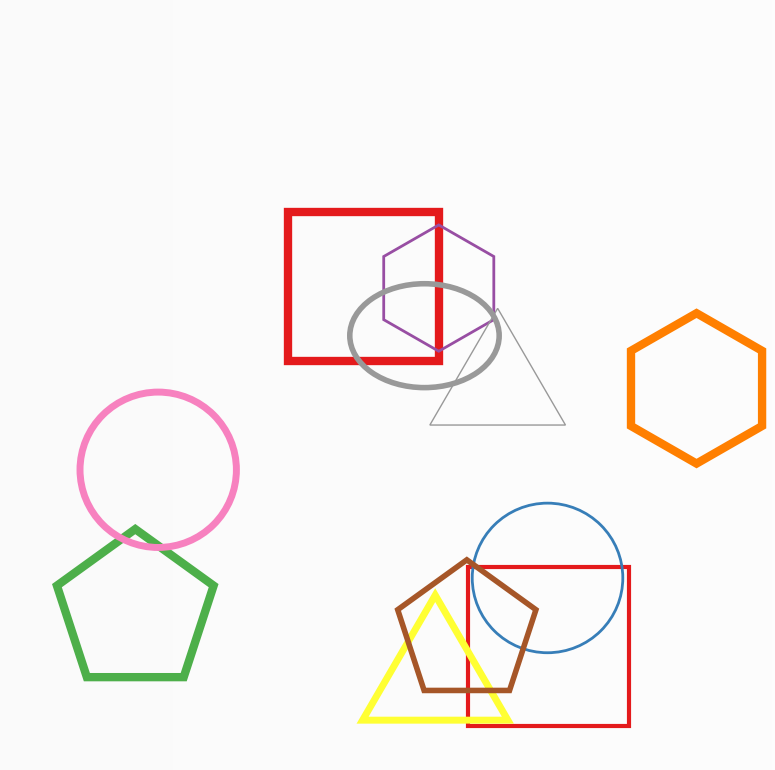[{"shape": "square", "thickness": 1.5, "radius": 0.52, "center": [0.708, 0.16]}, {"shape": "square", "thickness": 3, "radius": 0.48, "center": [0.469, 0.628]}, {"shape": "circle", "thickness": 1, "radius": 0.49, "center": [0.706, 0.249]}, {"shape": "pentagon", "thickness": 3, "radius": 0.53, "center": [0.175, 0.207]}, {"shape": "hexagon", "thickness": 1, "radius": 0.41, "center": [0.566, 0.626]}, {"shape": "hexagon", "thickness": 3, "radius": 0.49, "center": [0.899, 0.496]}, {"shape": "triangle", "thickness": 2.5, "radius": 0.54, "center": [0.562, 0.119]}, {"shape": "pentagon", "thickness": 2, "radius": 0.47, "center": [0.602, 0.179]}, {"shape": "circle", "thickness": 2.5, "radius": 0.5, "center": [0.204, 0.39]}, {"shape": "oval", "thickness": 2, "radius": 0.48, "center": [0.548, 0.564]}, {"shape": "triangle", "thickness": 0.5, "radius": 0.51, "center": [0.642, 0.499]}]